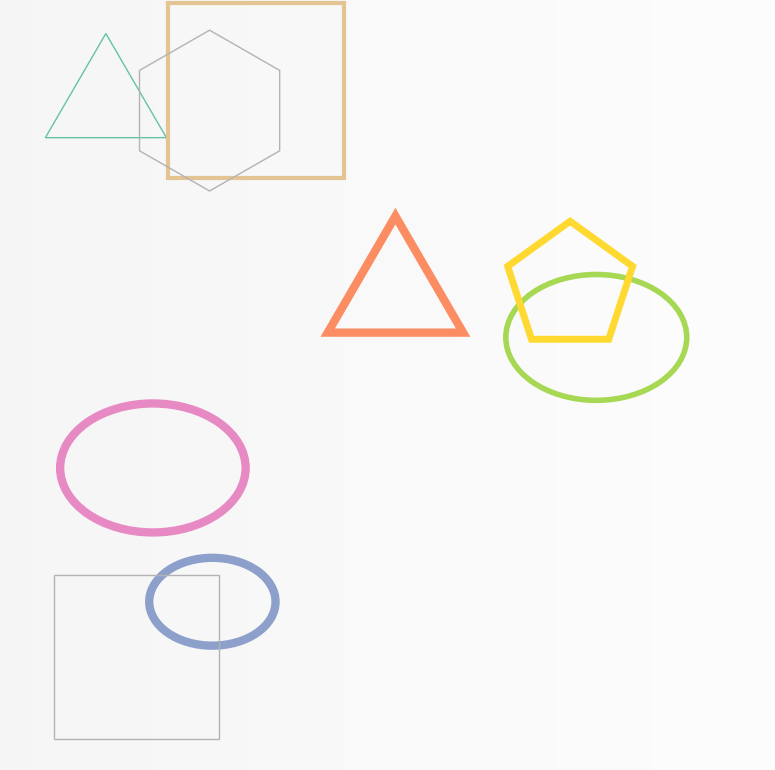[{"shape": "triangle", "thickness": 0.5, "radius": 0.45, "center": [0.137, 0.866]}, {"shape": "triangle", "thickness": 3, "radius": 0.5, "center": [0.51, 0.618]}, {"shape": "oval", "thickness": 3, "radius": 0.41, "center": [0.274, 0.219]}, {"shape": "oval", "thickness": 3, "radius": 0.6, "center": [0.197, 0.392]}, {"shape": "oval", "thickness": 2, "radius": 0.58, "center": [0.769, 0.562]}, {"shape": "pentagon", "thickness": 2.5, "radius": 0.42, "center": [0.736, 0.628]}, {"shape": "square", "thickness": 1.5, "radius": 0.57, "center": [0.33, 0.882]}, {"shape": "hexagon", "thickness": 0.5, "radius": 0.52, "center": [0.27, 0.856]}, {"shape": "square", "thickness": 0.5, "radius": 0.53, "center": [0.176, 0.147]}]